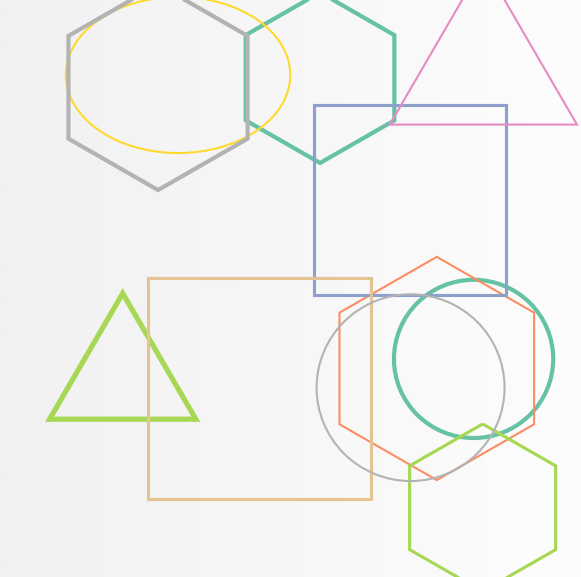[{"shape": "circle", "thickness": 2, "radius": 0.68, "center": [0.815, 0.378]}, {"shape": "hexagon", "thickness": 2, "radius": 0.74, "center": [0.551, 0.865]}, {"shape": "hexagon", "thickness": 1, "radius": 0.97, "center": [0.751, 0.361]}, {"shape": "square", "thickness": 1.5, "radius": 0.82, "center": [0.705, 0.653]}, {"shape": "triangle", "thickness": 1, "radius": 0.93, "center": [0.832, 0.876]}, {"shape": "hexagon", "thickness": 1.5, "radius": 0.73, "center": [0.83, 0.12]}, {"shape": "triangle", "thickness": 2.5, "radius": 0.73, "center": [0.211, 0.346]}, {"shape": "oval", "thickness": 1, "radius": 0.97, "center": [0.306, 0.869]}, {"shape": "square", "thickness": 1.5, "radius": 0.96, "center": [0.446, 0.326]}, {"shape": "circle", "thickness": 1, "radius": 0.81, "center": [0.706, 0.328]}, {"shape": "hexagon", "thickness": 2, "radius": 0.89, "center": [0.272, 0.848]}]